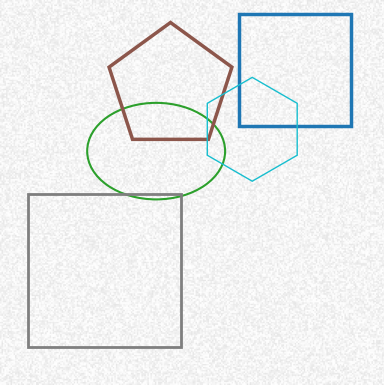[{"shape": "square", "thickness": 2.5, "radius": 0.73, "center": [0.765, 0.818]}, {"shape": "oval", "thickness": 1.5, "radius": 0.9, "center": [0.406, 0.607]}, {"shape": "pentagon", "thickness": 2.5, "radius": 0.84, "center": [0.443, 0.774]}, {"shape": "square", "thickness": 2, "radius": 0.99, "center": [0.271, 0.297]}, {"shape": "hexagon", "thickness": 1, "radius": 0.67, "center": [0.655, 0.664]}]